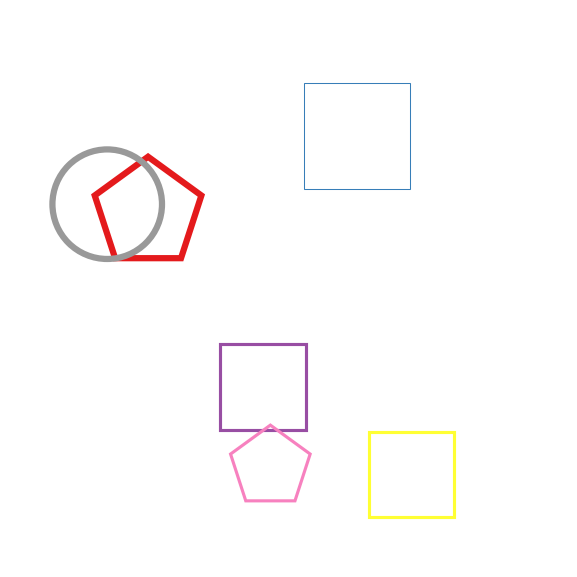[{"shape": "pentagon", "thickness": 3, "radius": 0.49, "center": [0.256, 0.631]}, {"shape": "square", "thickness": 0.5, "radius": 0.46, "center": [0.619, 0.763]}, {"shape": "square", "thickness": 1.5, "radius": 0.37, "center": [0.455, 0.329]}, {"shape": "square", "thickness": 1.5, "radius": 0.37, "center": [0.713, 0.177]}, {"shape": "pentagon", "thickness": 1.5, "radius": 0.36, "center": [0.468, 0.191]}, {"shape": "circle", "thickness": 3, "radius": 0.47, "center": [0.186, 0.646]}]